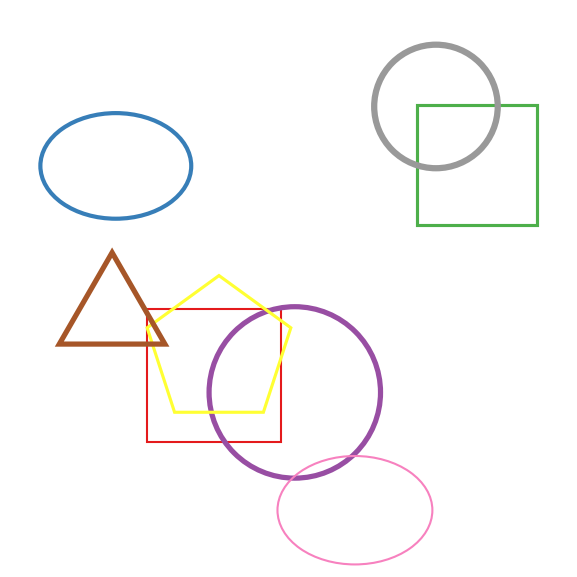[{"shape": "square", "thickness": 1, "radius": 0.58, "center": [0.371, 0.349]}, {"shape": "oval", "thickness": 2, "radius": 0.65, "center": [0.201, 0.712]}, {"shape": "square", "thickness": 1.5, "radius": 0.52, "center": [0.826, 0.714]}, {"shape": "circle", "thickness": 2.5, "radius": 0.74, "center": [0.51, 0.32]}, {"shape": "pentagon", "thickness": 1.5, "radius": 0.65, "center": [0.379, 0.391]}, {"shape": "triangle", "thickness": 2.5, "radius": 0.53, "center": [0.194, 0.456]}, {"shape": "oval", "thickness": 1, "radius": 0.67, "center": [0.615, 0.116]}, {"shape": "circle", "thickness": 3, "radius": 0.53, "center": [0.755, 0.815]}]